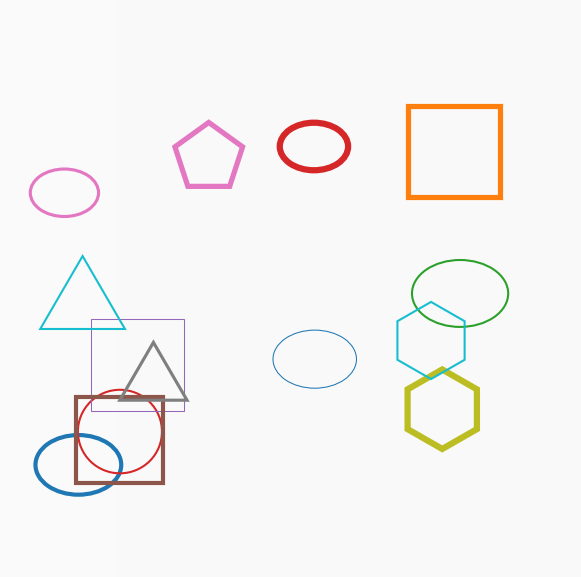[{"shape": "oval", "thickness": 0.5, "radius": 0.36, "center": [0.541, 0.377]}, {"shape": "oval", "thickness": 2, "radius": 0.37, "center": [0.135, 0.194]}, {"shape": "square", "thickness": 2.5, "radius": 0.39, "center": [0.781, 0.737]}, {"shape": "oval", "thickness": 1, "radius": 0.41, "center": [0.792, 0.491]}, {"shape": "circle", "thickness": 1, "radius": 0.36, "center": [0.206, 0.252]}, {"shape": "oval", "thickness": 3, "radius": 0.29, "center": [0.54, 0.745]}, {"shape": "square", "thickness": 0.5, "radius": 0.4, "center": [0.237, 0.368]}, {"shape": "square", "thickness": 2, "radius": 0.37, "center": [0.205, 0.237]}, {"shape": "pentagon", "thickness": 2.5, "radius": 0.31, "center": [0.359, 0.726]}, {"shape": "oval", "thickness": 1.5, "radius": 0.29, "center": [0.111, 0.665]}, {"shape": "triangle", "thickness": 1.5, "radius": 0.33, "center": [0.264, 0.34]}, {"shape": "hexagon", "thickness": 3, "radius": 0.34, "center": [0.761, 0.291]}, {"shape": "hexagon", "thickness": 1, "radius": 0.33, "center": [0.742, 0.41]}, {"shape": "triangle", "thickness": 1, "radius": 0.42, "center": [0.142, 0.472]}]